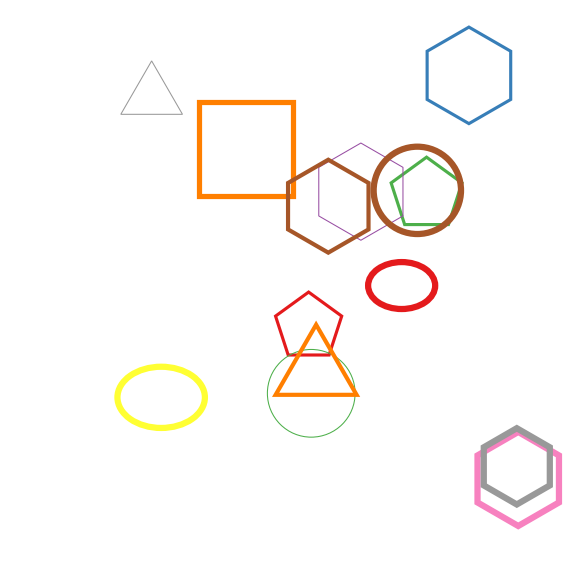[{"shape": "oval", "thickness": 3, "radius": 0.29, "center": [0.695, 0.505]}, {"shape": "pentagon", "thickness": 1.5, "radius": 0.3, "center": [0.534, 0.433]}, {"shape": "hexagon", "thickness": 1.5, "radius": 0.42, "center": [0.812, 0.869]}, {"shape": "circle", "thickness": 0.5, "radius": 0.38, "center": [0.539, 0.318]}, {"shape": "pentagon", "thickness": 1.5, "radius": 0.32, "center": [0.739, 0.662]}, {"shape": "hexagon", "thickness": 0.5, "radius": 0.42, "center": [0.625, 0.667]}, {"shape": "triangle", "thickness": 2, "radius": 0.4, "center": [0.547, 0.356]}, {"shape": "square", "thickness": 2.5, "radius": 0.41, "center": [0.426, 0.74]}, {"shape": "oval", "thickness": 3, "radius": 0.38, "center": [0.279, 0.311]}, {"shape": "hexagon", "thickness": 2, "radius": 0.4, "center": [0.568, 0.642]}, {"shape": "circle", "thickness": 3, "radius": 0.38, "center": [0.723, 0.67]}, {"shape": "hexagon", "thickness": 3, "radius": 0.41, "center": [0.897, 0.17]}, {"shape": "hexagon", "thickness": 3, "radius": 0.33, "center": [0.895, 0.192]}, {"shape": "triangle", "thickness": 0.5, "radius": 0.31, "center": [0.263, 0.832]}]